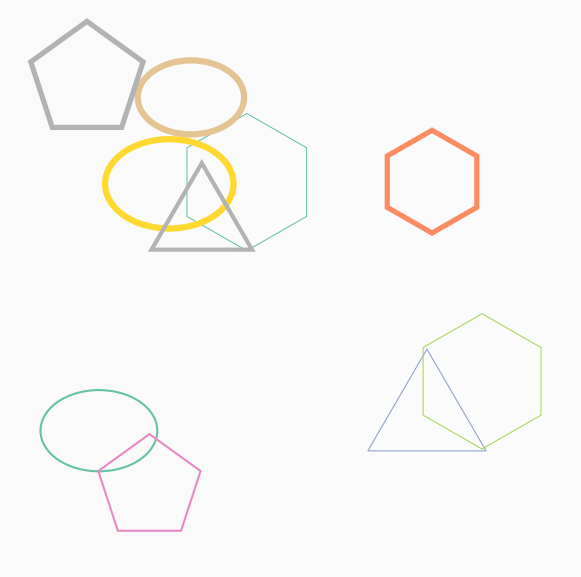[{"shape": "oval", "thickness": 1, "radius": 0.5, "center": [0.17, 0.253]}, {"shape": "hexagon", "thickness": 0.5, "radius": 0.59, "center": [0.425, 0.684]}, {"shape": "hexagon", "thickness": 2.5, "radius": 0.44, "center": [0.743, 0.685]}, {"shape": "triangle", "thickness": 0.5, "radius": 0.59, "center": [0.735, 0.277]}, {"shape": "pentagon", "thickness": 1, "radius": 0.46, "center": [0.257, 0.155]}, {"shape": "hexagon", "thickness": 0.5, "radius": 0.59, "center": [0.829, 0.339]}, {"shape": "oval", "thickness": 3, "radius": 0.55, "center": [0.291, 0.681]}, {"shape": "oval", "thickness": 3, "radius": 0.46, "center": [0.328, 0.831]}, {"shape": "pentagon", "thickness": 2.5, "radius": 0.51, "center": [0.15, 0.861]}, {"shape": "triangle", "thickness": 2, "radius": 0.5, "center": [0.347, 0.617]}]